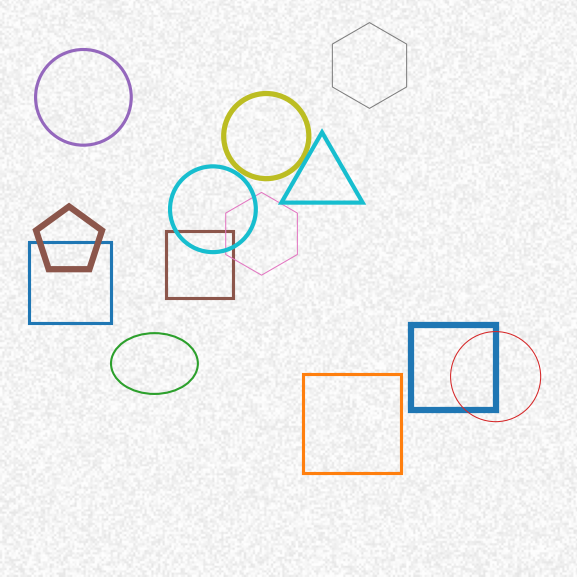[{"shape": "square", "thickness": 3, "radius": 0.37, "center": [0.785, 0.363]}, {"shape": "square", "thickness": 1.5, "radius": 0.35, "center": [0.121, 0.51]}, {"shape": "square", "thickness": 1.5, "radius": 0.43, "center": [0.61, 0.266]}, {"shape": "oval", "thickness": 1, "radius": 0.38, "center": [0.267, 0.37]}, {"shape": "circle", "thickness": 0.5, "radius": 0.39, "center": [0.858, 0.347]}, {"shape": "circle", "thickness": 1.5, "radius": 0.41, "center": [0.144, 0.831]}, {"shape": "pentagon", "thickness": 3, "radius": 0.3, "center": [0.12, 0.582]}, {"shape": "square", "thickness": 1.5, "radius": 0.29, "center": [0.345, 0.541]}, {"shape": "hexagon", "thickness": 0.5, "radius": 0.36, "center": [0.453, 0.594]}, {"shape": "hexagon", "thickness": 0.5, "radius": 0.37, "center": [0.64, 0.886]}, {"shape": "circle", "thickness": 2.5, "radius": 0.37, "center": [0.461, 0.763]}, {"shape": "circle", "thickness": 2, "radius": 0.37, "center": [0.369, 0.637]}, {"shape": "triangle", "thickness": 2, "radius": 0.41, "center": [0.558, 0.689]}]